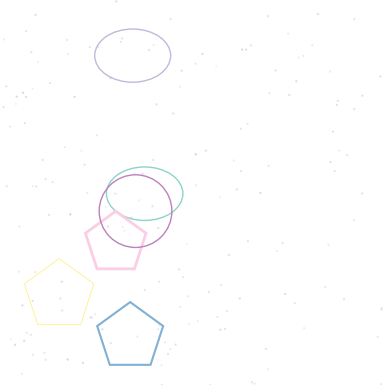[{"shape": "oval", "thickness": 1, "radius": 0.5, "center": [0.376, 0.497]}, {"shape": "oval", "thickness": 1, "radius": 0.49, "center": [0.345, 0.856]}, {"shape": "pentagon", "thickness": 1.5, "radius": 0.45, "center": [0.338, 0.125]}, {"shape": "pentagon", "thickness": 2, "radius": 0.41, "center": [0.301, 0.369]}, {"shape": "circle", "thickness": 1, "radius": 0.47, "center": [0.352, 0.452]}, {"shape": "pentagon", "thickness": 0.5, "radius": 0.47, "center": [0.154, 0.234]}]